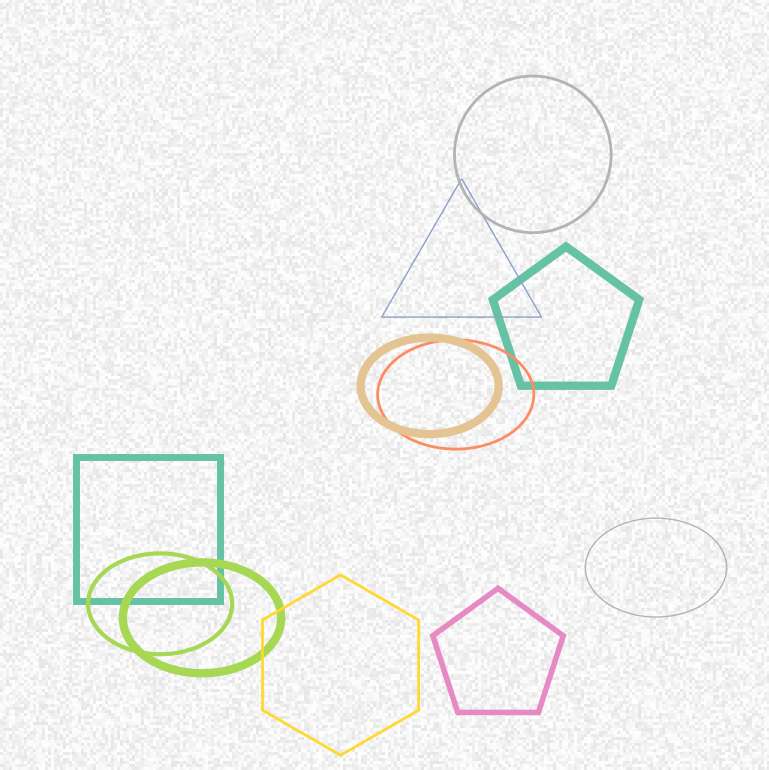[{"shape": "square", "thickness": 2.5, "radius": 0.47, "center": [0.193, 0.313]}, {"shape": "pentagon", "thickness": 3, "radius": 0.5, "center": [0.735, 0.58]}, {"shape": "oval", "thickness": 1, "radius": 0.51, "center": [0.592, 0.488]}, {"shape": "triangle", "thickness": 0.5, "radius": 0.6, "center": [0.6, 0.648]}, {"shape": "pentagon", "thickness": 2, "radius": 0.45, "center": [0.647, 0.147]}, {"shape": "oval", "thickness": 1.5, "radius": 0.47, "center": [0.208, 0.216]}, {"shape": "oval", "thickness": 3, "radius": 0.51, "center": [0.262, 0.198]}, {"shape": "hexagon", "thickness": 1, "radius": 0.59, "center": [0.442, 0.136]}, {"shape": "oval", "thickness": 3, "radius": 0.45, "center": [0.558, 0.499]}, {"shape": "circle", "thickness": 1, "radius": 0.51, "center": [0.692, 0.8]}, {"shape": "oval", "thickness": 0.5, "radius": 0.46, "center": [0.852, 0.263]}]